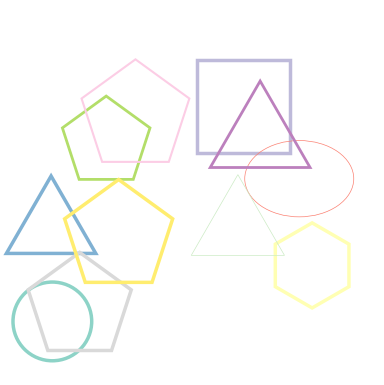[{"shape": "circle", "thickness": 2.5, "radius": 0.51, "center": [0.136, 0.165]}, {"shape": "hexagon", "thickness": 2.5, "radius": 0.55, "center": [0.811, 0.311]}, {"shape": "square", "thickness": 2.5, "radius": 0.6, "center": [0.633, 0.724]}, {"shape": "oval", "thickness": 0.5, "radius": 0.71, "center": [0.777, 0.536]}, {"shape": "triangle", "thickness": 2.5, "radius": 0.67, "center": [0.133, 0.409]}, {"shape": "pentagon", "thickness": 2, "radius": 0.6, "center": [0.276, 0.631]}, {"shape": "pentagon", "thickness": 1.5, "radius": 0.74, "center": [0.352, 0.699]}, {"shape": "pentagon", "thickness": 2.5, "radius": 0.7, "center": [0.207, 0.204]}, {"shape": "triangle", "thickness": 2, "radius": 0.75, "center": [0.676, 0.64]}, {"shape": "triangle", "thickness": 0.5, "radius": 0.7, "center": [0.618, 0.407]}, {"shape": "pentagon", "thickness": 2.5, "radius": 0.74, "center": [0.308, 0.386]}]